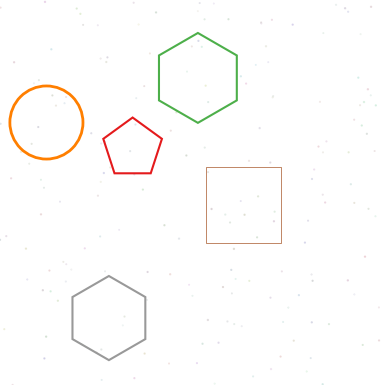[{"shape": "pentagon", "thickness": 1.5, "radius": 0.4, "center": [0.344, 0.615]}, {"shape": "hexagon", "thickness": 1.5, "radius": 0.58, "center": [0.514, 0.798]}, {"shape": "circle", "thickness": 2, "radius": 0.47, "center": [0.121, 0.682]}, {"shape": "square", "thickness": 0.5, "radius": 0.49, "center": [0.632, 0.468]}, {"shape": "hexagon", "thickness": 1.5, "radius": 0.55, "center": [0.283, 0.174]}]